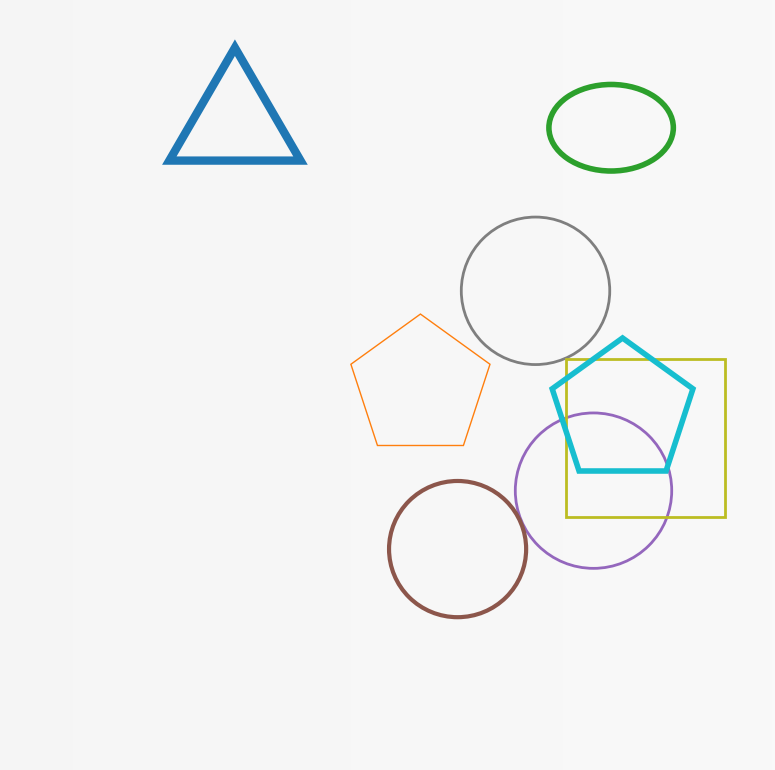[{"shape": "triangle", "thickness": 3, "radius": 0.49, "center": [0.303, 0.84]}, {"shape": "pentagon", "thickness": 0.5, "radius": 0.47, "center": [0.543, 0.498]}, {"shape": "oval", "thickness": 2, "radius": 0.4, "center": [0.789, 0.834]}, {"shape": "circle", "thickness": 1, "radius": 0.5, "center": [0.766, 0.363]}, {"shape": "circle", "thickness": 1.5, "radius": 0.44, "center": [0.59, 0.287]}, {"shape": "circle", "thickness": 1, "radius": 0.48, "center": [0.691, 0.622]}, {"shape": "square", "thickness": 1, "radius": 0.51, "center": [0.833, 0.431]}, {"shape": "pentagon", "thickness": 2, "radius": 0.48, "center": [0.803, 0.466]}]